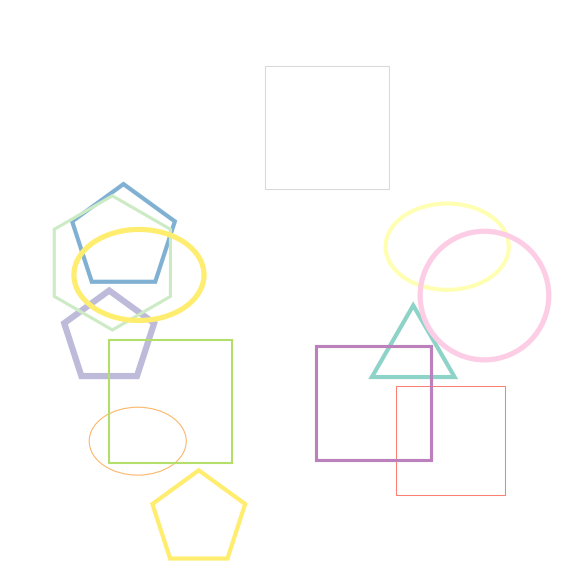[{"shape": "triangle", "thickness": 2, "radius": 0.41, "center": [0.716, 0.388]}, {"shape": "oval", "thickness": 2, "radius": 0.53, "center": [0.774, 0.572]}, {"shape": "pentagon", "thickness": 3, "radius": 0.41, "center": [0.189, 0.414]}, {"shape": "square", "thickness": 0.5, "radius": 0.47, "center": [0.781, 0.236]}, {"shape": "pentagon", "thickness": 2, "radius": 0.47, "center": [0.214, 0.587]}, {"shape": "oval", "thickness": 0.5, "radius": 0.42, "center": [0.238, 0.235]}, {"shape": "square", "thickness": 1, "radius": 0.53, "center": [0.295, 0.304]}, {"shape": "circle", "thickness": 2.5, "radius": 0.56, "center": [0.839, 0.487]}, {"shape": "square", "thickness": 0.5, "radius": 0.54, "center": [0.566, 0.778]}, {"shape": "square", "thickness": 1.5, "radius": 0.49, "center": [0.647, 0.301]}, {"shape": "hexagon", "thickness": 1.5, "radius": 0.58, "center": [0.195, 0.544]}, {"shape": "pentagon", "thickness": 2, "radius": 0.42, "center": [0.344, 0.1]}, {"shape": "oval", "thickness": 2.5, "radius": 0.56, "center": [0.241, 0.523]}]